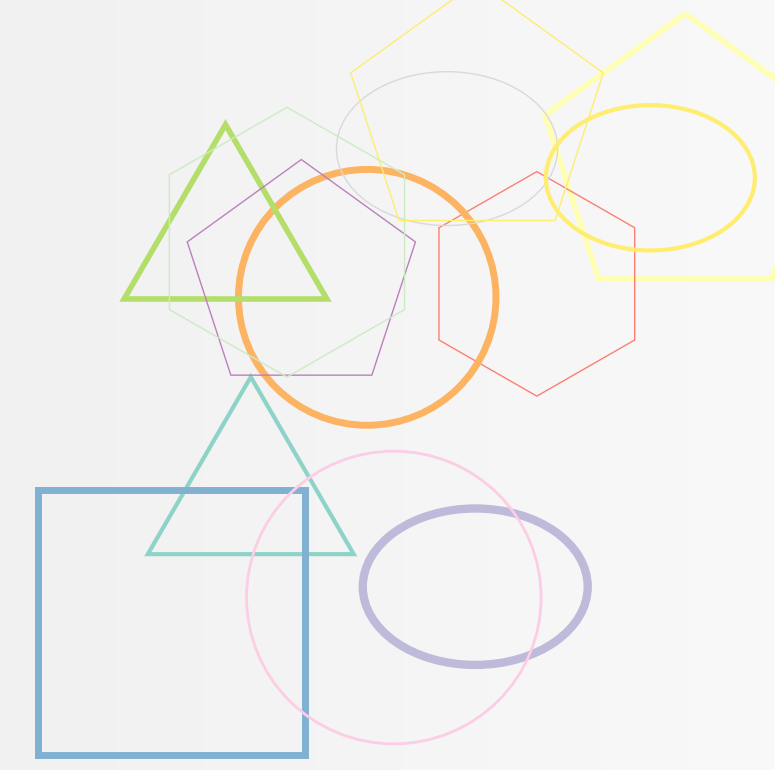[{"shape": "triangle", "thickness": 1.5, "radius": 0.77, "center": [0.324, 0.357]}, {"shape": "pentagon", "thickness": 2, "radius": 0.95, "center": [0.884, 0.792]}, {"shape": "oval", "thickness": 3, "radius": 0.73, "center": [0.613, 0.238]}, {"shape": "hexagon", "thickness": 0.5, "radius": 0.73, "center": [0.693, 0.631]}, {"shape": "square", "thickness": 2.5, "radius": 0.86, "center": [0.221, 0.191]}, {"shape": "circle", "thickness": 2.5, "radius": 0.83, "center": [0.474, 0.614]}, {"shape": "triangle", "thickness": 2, "radius": 0.76, "center": [0.291, 0.687]}, {"shape": "circle", "thickness": 1, "radius": 0.95, "center": [0.508, 0.224]}, {"shape": "oval", "thickness": 0.5, "radius": 0.71, "center": [0.577, 0.807]}, {"shape": "pentagon", "thickness": 0.5, "radius": 0.77, "center": [0.389, 0.638]}, {"shape": "hexagon", "thickness": 0.5, "radius": 0.88, "center": [0.37, 0.686]}, {"shape": "pentagon", "thickness": 0.5, "radius": 0.86, "center": [0.615, 0.852]}, {"shape": "oval", "thickness": 1.5, "radius": 0.67, "center": [0.839, 0.769]}]